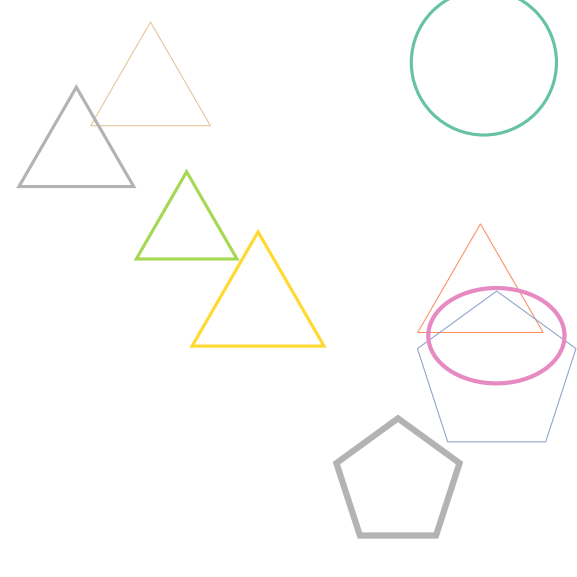[{"shape": "circle", "thickness": 1.5, "radius": 0.63, "center": [0.838, 0.891]}, {"shape": "triangle", "thickness": 0.5, "radius": 0.63, "center": [0.832, 0.486]}, {"shape": "pentagon", "thickness": 0.5, "radius": 0.72, "center": [0.86, 0.351]}, {"shape": "oval", "thickness": 2, "radius": 0.59, "center": [0.86, 0.418]}, {"shape": "triangle", "thickness": 1.5, "radius": 0.5, "center": [0.323, 0.601]}, {"shape": "triangle", "thickness": 1.5, "radius": 0.66, "center": [0.447, 0.466]}, {"shape": "triangle", "thickness": 0.5, "radius": 0.6, "center": [0.261, 0.841]}, {"shape": "pentagon", "thickness": 3, "radius": 0.56, "center": [0.689, 0.163]}, {"shape": "triangle", "thickness": 1.5, "radius": 0.57, "center": [0.132, 0.733]}]